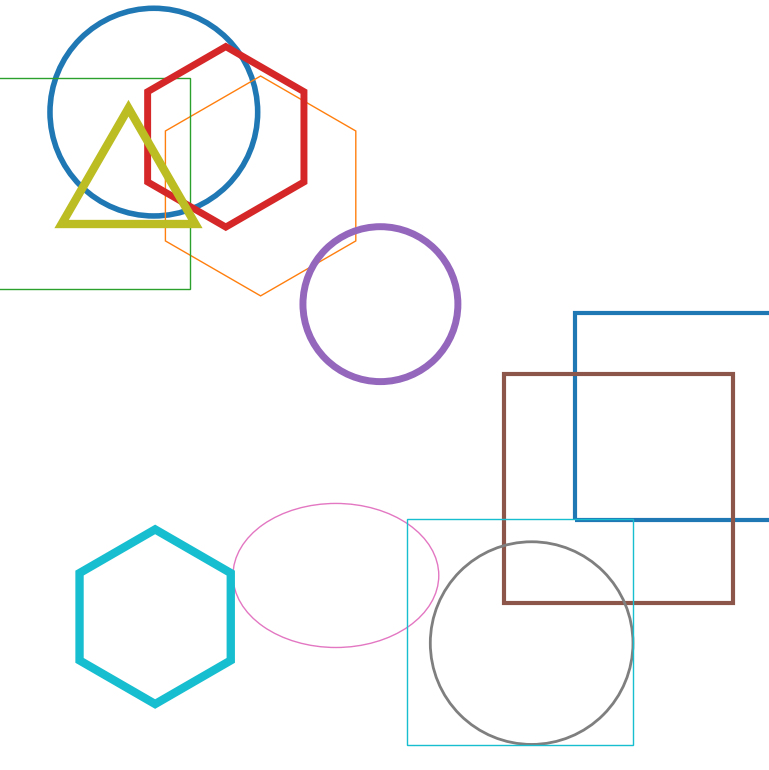[{"shape": "circle", "thickness": 2, "radius": 0.67, "center": [0.2, 0.854]}, {"shape": "square", "thickness": 1.5, "radius": 0.67, "center": [0.882, 0.459]}, {"shape": "hexagon", "thickness": 0.5, "radius": 0.71, "center": [0.338, 0.758]}, {"shape": "square", "thickness": 0.5, "radius": 0.68, "center": [0.11, 0.762]}, {"shape": "hexagon", "thickness": 2.5, "radius": 0.59, "center": [0.293, 0.822]}, {"shape": "circle", "thickness": 2.5, "radius": 0.5, "center": [0.494, 0.605]}, {"shape": "square", "thickness": 1.5, "radius": 0.74, "center": [0.803, 0.365]}, {"shape": "oval", "thickness": 0.5, "radius": 0.67, "center": [0.436, 0.253]}, {"shape": "circle", "thickness": 1, "radius": 0.66, "center": [0.69, 0.165]}, {"shape": "triangle", "thickness": 3, "radius": 0.5, "center": [0.167, 0.759]}, {"shape": "square", "thickness": 0.5, "radius": 0.73, "center": [0.676, 0.179]}, {"shape": "hexagon", "thickness": 3, "radius": 0.57, "center": [0.201, 0.199]}]